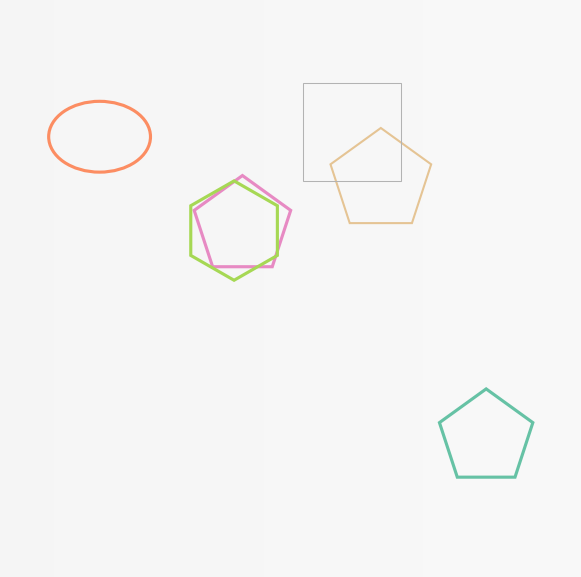[{"shape": "pentagon", "thickness": 1.5, "radius": 0.42, "center": [0.836, 0.241]}, {"shape": "oval", "thickness": 1.5, "radius": 0.44, "center": [0.171, 0.762]}, {"shape": "pentagon", "thickness": 1.5, "radius": 0.44, "center": [0.417, 0.608]}, {"shape": "hexagon", "thickness": 1.5, "radius": 0.43, "center": [0.403, 0.6]}, {"shape": "pentagon", "thickness": 1, "radius": 0.46, "center": [0.655, 0.686]}, {"shape": "square", "thickness": 0.5, "radius": 0.43, "center": [0.606, 0.771]}]